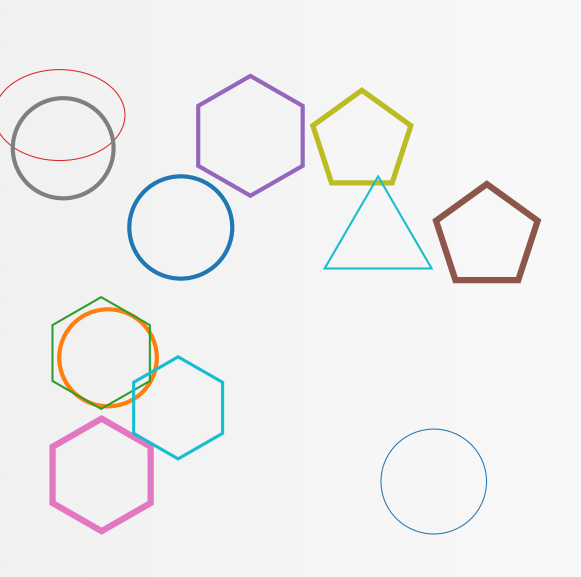[{"shape": "circle", "thickness": 0.5, "radius": 0.45, "center": [0.746, 0.165]}, {"shape": "circle", "thickness": 2, "radius": 0.44, "center": [0.311, 0.605]}, {"shape": "circle", "thickness": 2, "radius": 0.42, "center": [0.186, 0.38]}, {"shape": "hexagon", "thickness": 1, "radius": 0.48, "center": [0.174, 0.388]}, {"shape": "oval", "thickness": 0.5, "radius": 0.56, "center": [0.103, 0.8]}, {"shape": "hexagon", "thickness": 2, "radius": 0.52, "center": [0.431, 0.764]}, {"shape": "pentagon", "thickness": 3, "radius": 0.46, "center": [0.838, 0.588]}, {"shape": "hexagon", "thickness": 3, "radius": 0.49, "center": [0.175, 0.177]}, {"shape": "circle", "thickness": 2, "radius": 0.43, "center": [0.109, 0.742]}, {"shape": "pentagon", "thickness": 2.5, "radius": 0.44, "center": [0.623, 0.754]}, {"shape": "hexagon", "thickness": 1.5, "radius": 0.44, "center": [0.306, 0.293]}, {"shape": "triangle", "thickness": 1, "radius": 0.53, "center": [0.651, 0.587]}]